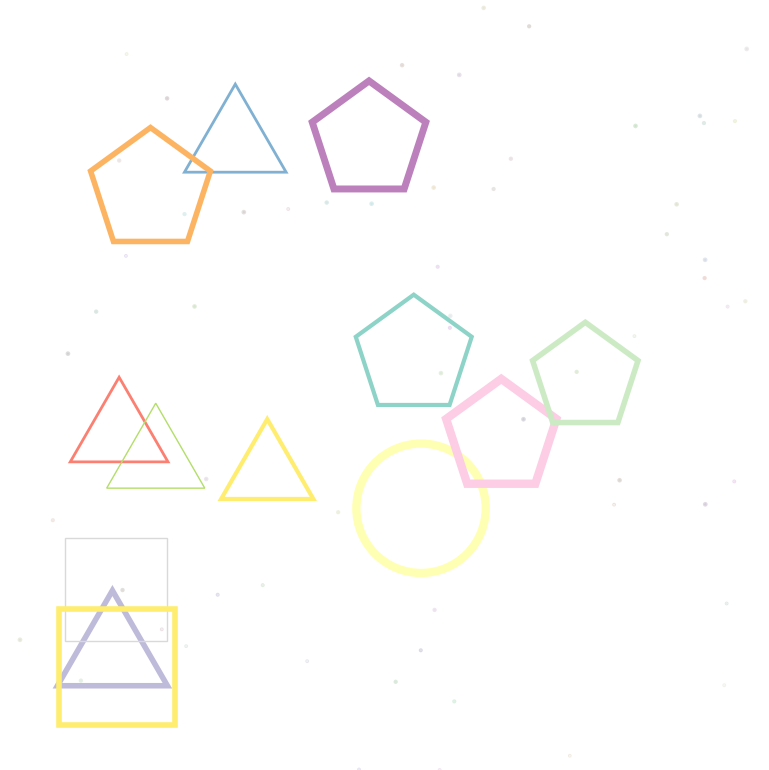[{"shape": "pentagon", "thickness": 1.5, "radius": 0.4, "center": [0.537, 0.538]}, {"shape": "circle", "thickness": 3, "radius": 0.42, "center": [0.547, 0.34]}, {"shape": "triangle", "thickness": 2, "radius": 0.41, "center": [0.146, 0.151]}, {"shape": "triangle", "thickness": 1, "radius": 0.37, "center": [0.155, 0.437]}, {"shape": "triangle", "thickness": 1, "radius": 0.38, "center": [0.306, 0.814]}, {"shape": "pentagon", "thickness": 2, "radius": 0.41, "center": [0.195, 0.753]}, {"shape": "triangle", "thickness": 0.5, "radius": 0.37, "center": [0.202, 0.403]}, {"shape": "pentagon", "thickness": 3, "radius": 0.38, "center": [0.651, 0.433]}, {"shape": "square", "thickness": 0.5, "radius": 0.33, "center": [0.151, 0.235]}, {"shape": "pentagon", "thickness": 2.5, "radius": 0.39, "center": [0.479, 0.817]}, {"shape": "pentagon", "thickness": 2, "radius": 0.36, "center": [0.76, 0.509]}, {"shape": "triangle", "thickness": 1.5, "radius": 0.35, "center": [0.347, 0.387]}, {"shape": "square", "thickness": 2, "radius": 0.38, "center": [0.152, 0.134]}]